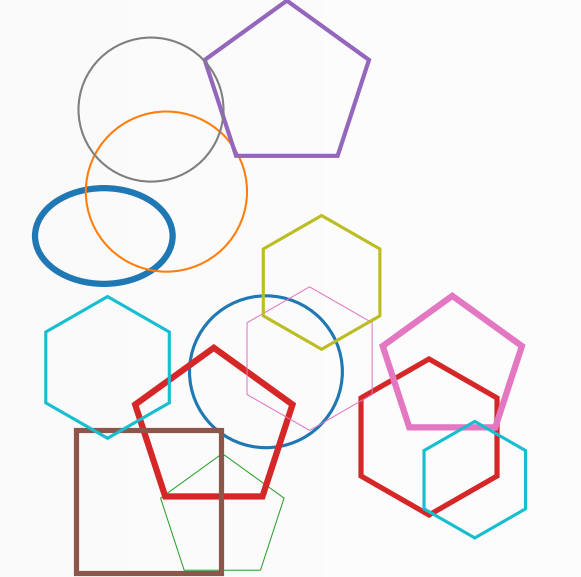[{"shape": "circle", "thickness": 1.5, "radius": 0.66, "center": [0.458, 0.355]}, {"shape": "oval", "thickness": 3, "radius": 0.59, "center": [0.179, 0.59]}, {"shape": "circle", "thickness": 1, "radius": 0.69, "center": [0.286, 0.667]}, {"shape": "pentagon", "thickness": 0.5, "radius": 0.56, "center": [0.382, 0.102]}, {"shape": "pentagon", "thickness": 3, "radius": 0.71, "center": [0.368, 0.255]}, {"shape": "hexagon", "thickness": 2.5, "radius": 0.68, "center": [0.738, 0.242]}, {"shape": "pentagon", "thickness": 2, "radius": 0.74, "center": [0.494, 0.849]}, {"shape": "square", "thickness": 2.5, "radius": 0.62, "center": [0.256, 0.13]}, {"shape": "pentagon", "thickness": 3, "radius": 0.63, "center": [0.778, 0.361]}, {"shape": "hexagon", "thickness": 0.5, "radius": 0.62, "center": [0.533, 0.378]}, {"shape": "circle", "thickness": 1, "radius": 0.62, "center": [0.26, 0.809]}, {"shape": "hexagon", "thickness": 1.5, "radius": 0.58, "center": [0.553, 0.51]}, {"shape": "hexagon", "thickness": 1.5, "radius": 0.61, "center": [0.185, 0.363]}, {"shape": "hexagon", "thickness": 1.5, "radius": 0.5, "center": [0.817, 0.168]}]